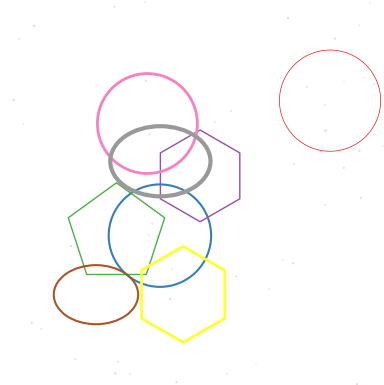[{"shape": "circle", "thickness": 0.5, "radius": 0.66, "center": [0.857, 0.739]}, {"shape": "circle", "thickness": 1.5, "radius": 0.67, "center": [0.415, 0.388]}, {"shape": "pentagon", "thickness": 1, "radius": 0.66, "center": [0.303, 0.394]}, {"shape": "hexagon", "thickness": 1, "radius": 0.6, "center": [0.52, 0.543]}, {"shape": "hexagon", "thickness": 2, "radius": 0.62, "center": [0.476, 0.235]}, {"shape": "oval", "thickness": 1.5, "radius": 0.55, "center": [0.249, 0.235]}, {"shape": "circle", "thickness": 2, "radius": 0.65, "center": [0.383, 0.679]}, {"shape": "oval", "thickness": 3, "radius": 0.65, "center": [0.417, 0.581]}]